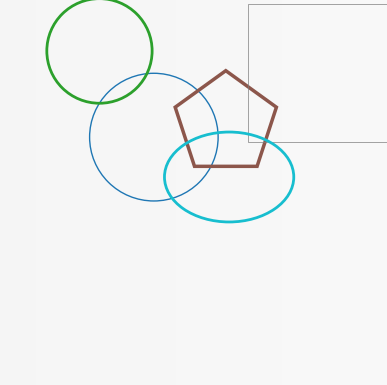[{"shape": "circle", "thickness": 1, "radius": 0.83, "center": [0.397, 0.644]}, {"shape": "circle", "thickness": 2, "radius": 0.68, "center": [0.257, 0.868]}, {"shape": "pentagon", "thickness": 2.5, "radius": 0.69, "center": [0.583, 0.679]}, {"shape": "square", "thickness": 0.5, "radius": 0.9, "center": [0.819, 0.81]}, {"shape": "oval", "thickness": 2, "radius": 0.83, "center": [0.591, 0.54]}]